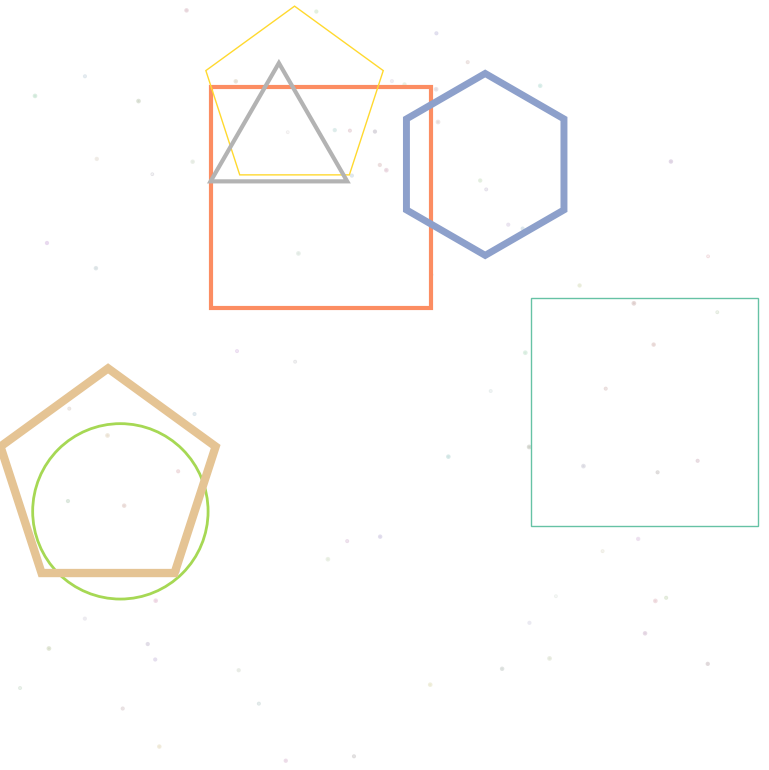[{"shape": "square", "thickness": 0.5, "radius": 0.74, "center": [0.837, 0.465]}, {"shape": "square", "thickness": 1.5, "radius": 0.72, "center": [0.417, 0.743]}, {"shape": "hexagon", "thickness": 2.5, "radius": 0.59, "center": [0.63, 0.786]}, {"shape": "circle", "thickness": 1, "radius": 0.57, "center": [0.156, 0.336]}, {"shape": "pentagon", "thickness": 0.5, "radius": 0.61, "center": [0.383, 0.871]}, {"shape": "pentagon", "thickness": 3, "radius": 0.73, "center": [0.14, 0.375]}, {"shape": "triangle", "thickness": 1.5, "radius": 0.51, "center": [0.362, 0.816]}]